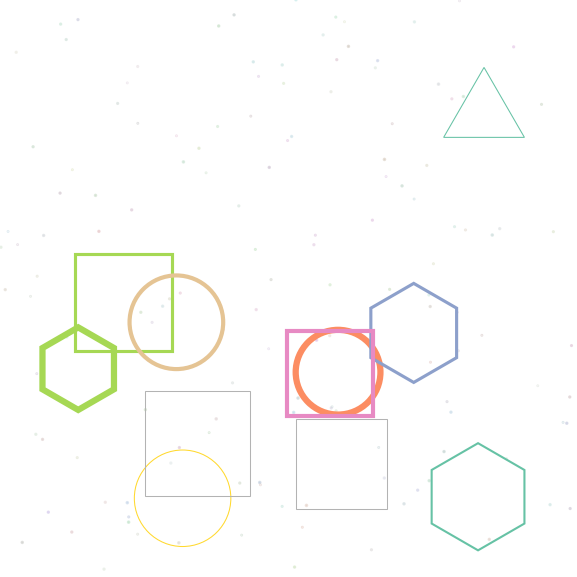[{"shape": "hexagon", "thickness": 1, "radius": 0.46, "center": [0.828, 0.139]}, {"shape": "triangle", "thickness": 0.5, "radius": 0.4, "center": [0.838, 0.802]}, {"shape": "circle", "thickness": 3, "radius": 0.37, "center": [0.585, 0.355]}, {"shape": "hexagon", "thickness": 1.5, "radius": 0.43, "center": [0.716, 0.423]}, {"shape": "square", "thickness": 2, "radius": 0.37, "center": [0.571, 0.352]}, {"shape": "square", "thickness": 1.5, "radius": 0.42, "center": [0.214, 0.475]}, {"shape": "hexagon", "thickness": 3, "radius": 0.36, "center": [0.135, 0.361]}, {"shape": "circle", "thickness": 0.5, "radius": 0.42, "center": [0.316, 0.136]}, {"shape": "circle", "thickness": 2, "radius": 0.41, "center": [0.305, 0.441]}, {"shape": "square", "thickness": 0.5, "radius": 0.45, "center": [0.341, 0.232]}, {"shape": "square", "thickness": 0.5, "radius": 0.39, "center": [0.592, 0.196]}]